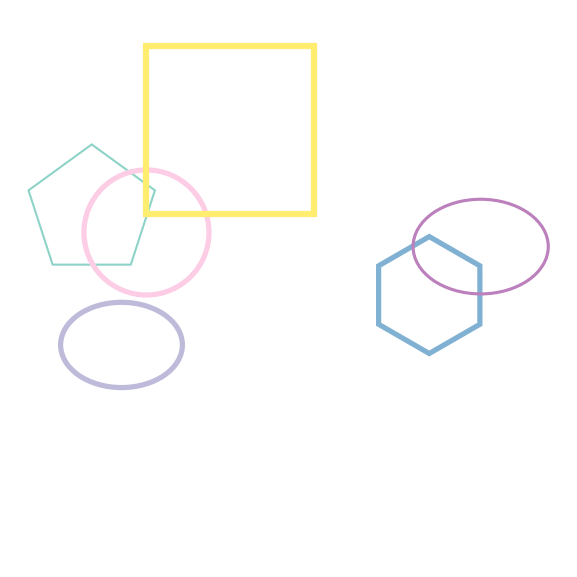[{"shape": "pentagon", "thickness": 1, "radius": 0.58, "center": [0.159, 0.634]}, {"shape": "oval", "thickness": 2.5, "radius": 0.53, "center": [0.21, 0.402]}, {"shape": "hexagon", "thickness": 2.5, "radius": 0.51, "center": [0.743, 0.488]}, {"shape": "circle", "thickness": 2.5, "radius": 0.54, "center": [0.254, 0.597]}, {"shape": "oval", "thickness": 1.5, "radius": 0.59, "center": [0.832, 0.572]}, {"shape": "square", "thickness": 3, "radius": 0.73, "center": [0.398, 0.773]}]